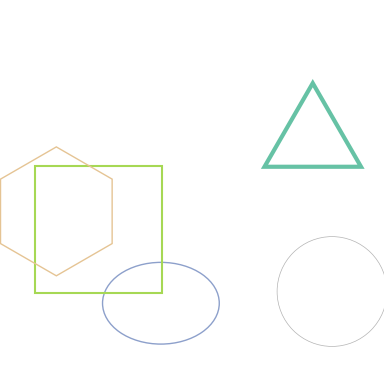[{"shape": "triangle", "thickness": 3, "radius": 0.72, "center": [0.812, 0.639]}, {"shape": "oval", "thickness": 1, "radius": 0.76, "center": [0.418, 0.212]}, {"shape": "square", "thickness": 1.5, "radius": 0.82, "center": [0.256, 0.403]}, {"shape": "hexagon", "thickness": 1, "radius": 0.84, "center": [0.146, 0.451]}, {"shape": "circle", "thickness": 0.5, "radius": 0.71, "center": [0.862, 0.243]}]